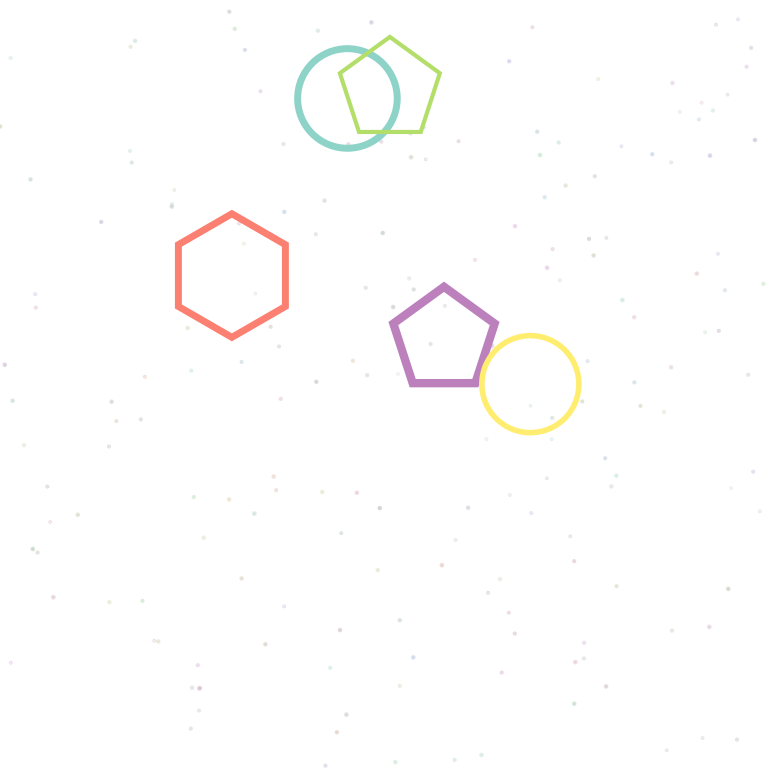[{"shape": "circle", "thickness": 2.5, "radius": 0.32, "center": [0.451, 0.872]}, {"shape": "hexagon", "thickness": 2.5, "radius": 0.4, "center": [0.301, 0.642]}, {"shape": "pentagon", "thickness": 1.5, "radius": 0.34, "center": [0.506, 0.884]}, {"shape": "pentagon", "thickness": 3, "radius": 0.35, "center": [0.577, 0.558]}, {"shape": "circle", "thickness": 2, "radius": 0.32, "center": [0.689, 0.501]}]